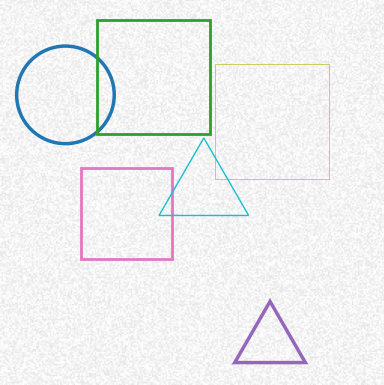[{"shape": "circle", "thickness": 2.5, "radius": 0.63, "center": [0.17, 0.754]}, {"shape": "square", "thickness": 2, "radius": 0.74, "center": [0.399, 0.8]}, {"shape": "triangle", "thickness": 2.5, "radius": 0.53, "center": [0.701, 0.111]}, {"shape": "square", "thickness": 2, "radius": 0.59, "center": [0.329, 0.445]}, {"shape": "square", "thickness": 0.5, "radius": 0.75, "center": [0.707, 0.685]}, {"shape": "triangle", "thickness": 1, "radius": 0.67, "center": [0.529, 0.508]}]